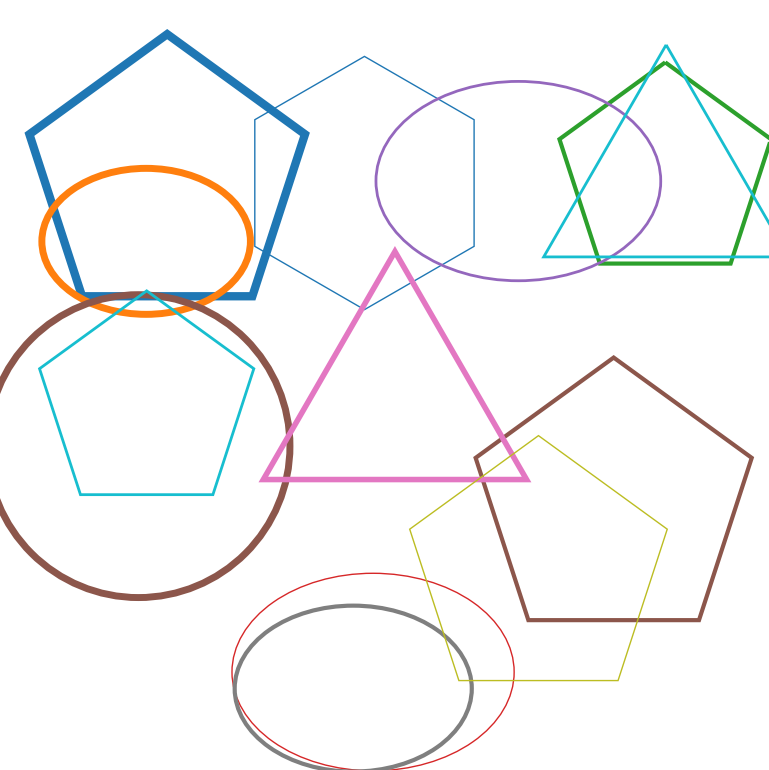[{"shape": "pentagon", "thickness": 3, "radius": 0.94, "center": [0.217, 0.767]}, {"shape": "hexagon", "thickness": 0.5, "radius": 0.82, "center": [0.473, 0.762]}, {"shape": "oval", "thickness": 2.5, "radius": 0.68, "center": [0.19, 0.687]}, {"shape": "pentagon", "thickness": 1.5, "radius": 0.72, "center": [0.864, 0.775]}, {"shape": "oval", "thickness": 0.5, "radius": 0.92, "center": [0.485, 0.127]}, {"shape": "oval", "thickness": 1, "radius": 0.92, "center": [0.673, 0.765]}, {"shape": "circle", "thickness": 2.5, "radius": 0.98, "center": [0.18, 0.421]}, {"shape": "pentagon", "thickness": 1.5, "radius": 0.94, "center": [0.797, 0.347]}, {"shape": "triangle", "thickness": 2, "radius": 0.99, "center": [0.513, 0.476]}, {"shape": "oval", "thickness": 1.5, "radius": 0.77, "center": [0.459, 0.106]}, {"shape": "pentagon", "thickness": 0.5, "radius": 0.88, "center": [0.699, 0.258]}, {"shape": "triangle", "thickness": 1, "radius": 0.92, "center": [0.865, 0.758]}, {"shape": "pentagon", "thickness": 1, "radius": 0.73, "center": [0.19, 0.476]}]